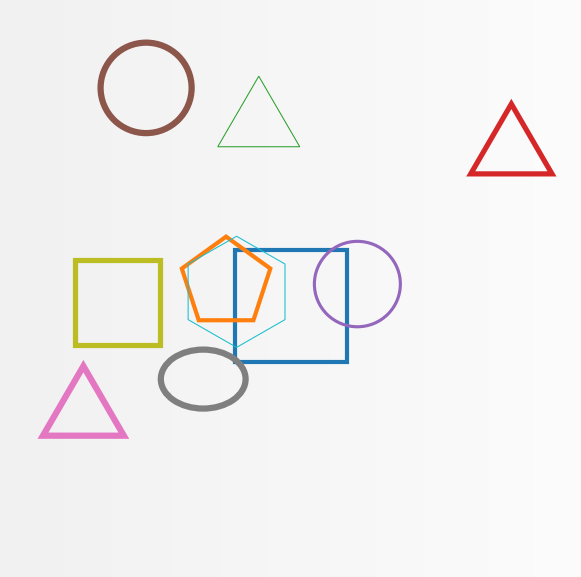[{"shape": "square", "thickness": 2, "radius": 0.48, "center": [0.5, 0.469]}, {"shape": "pentagon", "thickness": 2, "radius": 0.4, "center": [0.389, 0.509]}, {"shape": "triangle", "thickness": 0.5, "radius": 0.41, "center": [0.445, 0.786]}, {"shape": "triangle", "thickness": 2.5, "radius": 0.4, "center": [0.88, 0.738]}, {"shape": "circle", "thickness": 1.5, "radius": 0.37, "center": [0.615, 0.507]}, {"shape": "circle", "thickness": 3, "radius": 0.39, "center": [0.251, 0.847]}, {"shape": "triangle", "thickness": 3, "radius": 0.4, "center": [0.143, 0.285]}, {"shape": "oval", "thickness": 3, "radius": 0.36, "center": [0.35, 0.343]}, {"shape": "square", "thickness": 2.5, "radius": 0.37, "center": [0.202, 0.475]}, {"shape": "hexagon", "thickness": 0.5, "radius": 0.48, "center": [0.407, 0.494]}]